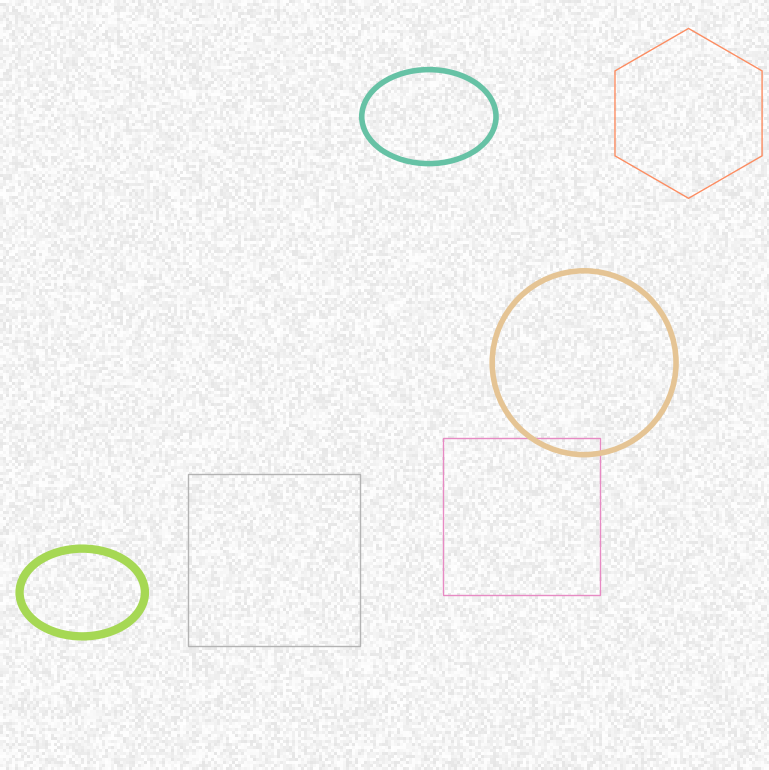[{"shape": "oval", "thickness": 2, "radius": 0.44, "center": [0.557, 0.849]}, {"shape": "hexagon", "thickness": 0.5, "radius": 0.55, "center": [0.894, 0.853]}, {"shape": "square", "thickness": 0.5, "radius": 0.51, "center": [0.677, 0.329]}, {"shape": "oval", "thickness": 3, "radius": 0.41, "center": [0.107, 0.231]}, {"shape": "circle", "thickness": 2, "radius": 0.6, "center": [0.759, 0.529]}, {"shape": "square", "thickness": 0.5, "radius": 0.56, "center": [0.356, 0.273]}]